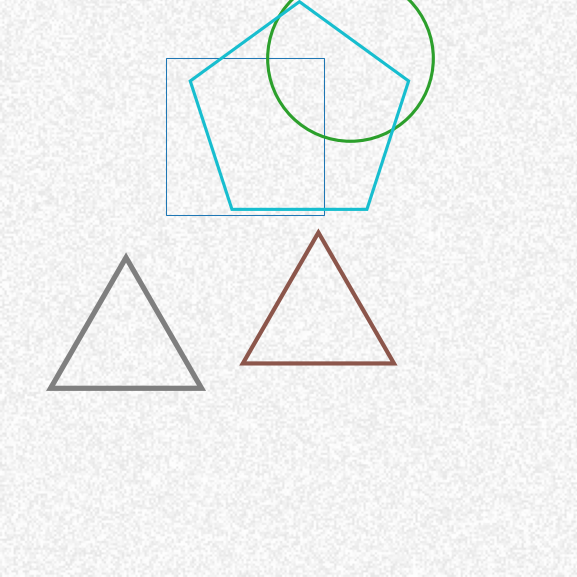[{"shape": "square", "thickness": 0.5, "radius": 0.68, "center": [0.424, 0.762]}, {"shape": "circle", "thickness": 1.5, "radius": 0.72, "center": [0.607, 0.898]}, {"shape": "triangle", "thickness": 2, "radius": 0.76, "center": [0.551, 0.445]}, {"shape": "triangle", "thickness": 2.5, "radius": 0.75, "center": [0.218, 0.402]}, {"shape": "pentagon", "thickness": 1.5, "radius": 0.99, "center": [0.518, 0.797]}]